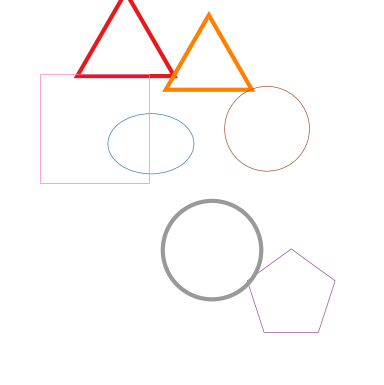[{"shape": "triangle", "thickness": 3, "radius": 0.73, "center": [0.327, 0.875]}, {"shape": "oval", "thickness": 0.5, "radius": 0.56, "center": [0.392, 0.627]}, {"shape": "pentagon", "thickness": 0.5, "radius": 0.6, "center": [0.756, 0.233]}, {"shape": "triangle", "thickness": 3, "radius": 0.65, "center": [0.542, 0.831]}, {"shape": "circle", "thickness": 0.5, "radius": 0.55, "center": [0.694, 0.665]}, {"shape": "square", "thickness": 0.5, "radius": 0.71, "center": [0.245, 0.667]}, {"shape": "circle", "thickness": 3, "radius": 0.64, "center": [0.551, 0.35]}]